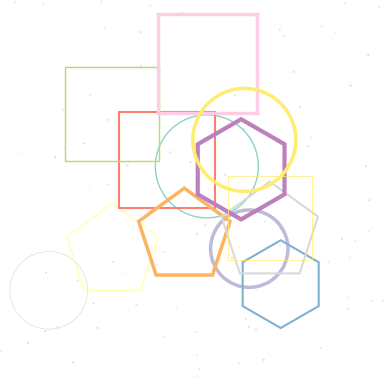[{"shape": "circle", "thickness": 1, "radius": 0.67, "center": [0.537, 0.568]}, {"shape": "pentagon", "thickness": 1, "radius": 0.62, "center": [0.292, 0.346]}, {"shape": "circle", "thickness": 2.5, "radius": 0.5, "center": [0.647, 0.354]}, {"shape": "square", "thickness": 1.5, "radius": 0.62, "center": [0.434, 0.583]}, {"shape": "hexagon", "thickness": 1.5, "radius": 0.57, "center": [0.729, 0.262]}, {"shape": "pentagon", "thickness": 2.5, "radius": 0.62, "center": [0.479, 0.386]}, {"shape": "square", "thickness": 1, "radius": 0.61, "center": [0.291, 0.704]}, {"shape": "square", "thickness": 2.5, "radius": 0.64, "center": [0.539, 0.835]}, {"shape": "pentagon", "thickness": 1.5, "radius": 0.66, "center": [0.701, 0.397]}, {"shape": "hexagon", "thickness": 3, "radius": 0.65, "center": [0.626, 0.56]}, {"shape": "circle", "thickness": 0.5, "radius": 0.5, "center": [0.127, 0.246]}, {"shape": "square", "thickness": 0.5, "radius": 0.55, "center": [0.702, 0.433]}, {"shape": "circle", "thickness": 2.5, "radius": 0.67, "center": [0.635, 0.637]}]